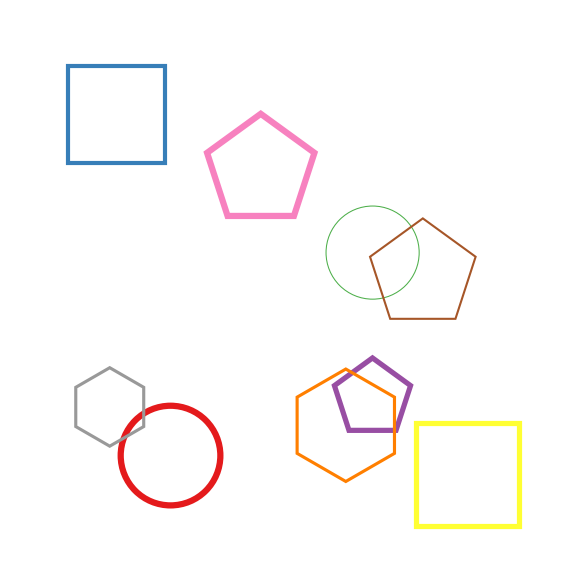[{"shape": "circle", "thickness": 3, "radius": 0.43, "center": [0.295, 0.21]}, {"shape": "square", "thickness": 2, "radius": 0.42, "center": [0.202, 0.801]}, {"shape": "circle", "thickness": 0.5, "radius": 0.4, "center": [0.645, 0.562]}, {"shape": "pentagon", "thickness": 2.5, "radius": 0.35, "center": [0.645, 0.31]}, {"shape": "hexagon", "thickness": 1.5, "radius": 0.49, "center": [0.599, 0.263]}, {"shape": "square", "thickness": 2.5, "radius": 0.45, "center": [0.81, 0.177]}, {"shape": "pentagon", "thickness": 1, "radius": 0.48, "center": [0.732, 0.525]}, {"shape": "pentagon", "thickness": 3, "radius": 0.49, "center": [0.452, 0.704]}, {"shape": "hexagon", "thickness": 1.5, "radius": 0.34, "center": [0.19, 0.294]}]